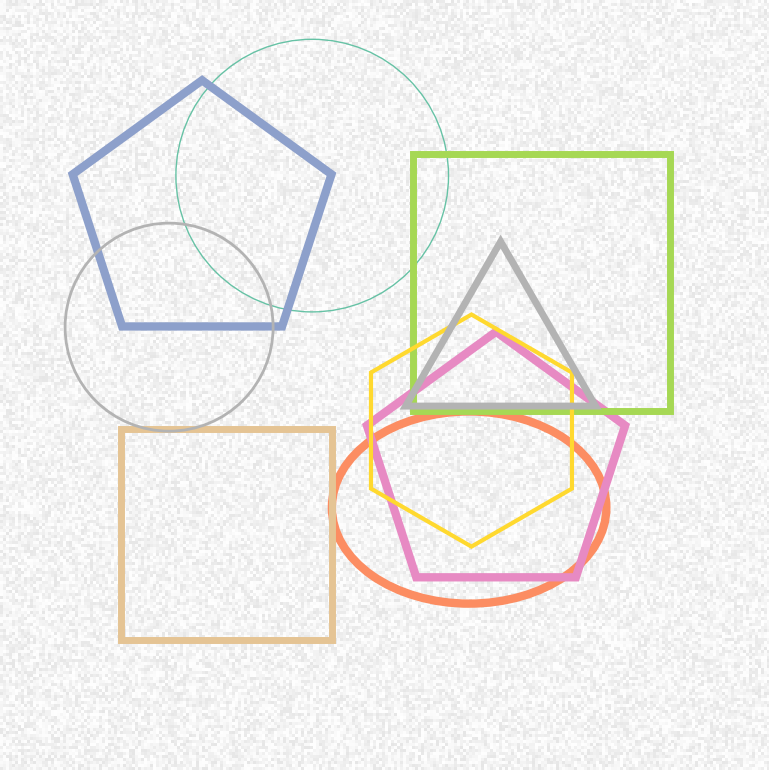[{"shape": "circle", "thickness": 0.5, "radius": 0.89, "center": [0.405, 0.772]}, {"shape": "oval", "thickness": 3, "radius": 0.89, "center": [0.609, 0.341]}, {"shape": "pentagon", "thickness": 3, "radius": 0.88, "center": [0.262, 0.719]}, {"shape": "pentagon", "thickness": 3, "radius": 0.88, "center": [0.644, 0.393]}, {"shape": "square", "thickness": 2.5, "radius": 0.83, "center": [0.703, 0.633]}, {"shape": "hexagon", "thickness": 1.5, "radius": 0.75, "center": [0.612, 0.441]}, {"shape": "square", "thickness": 2.5, "radius": 0.68, "center": [0.294, 0.306]}, {"shape": "triangle", "thickness": 2.5, "radius": 0.71, "center": [0.65, 0.544]}, {"shape": "circle", "thickness": 1, "radius": 0.68, "center": [0.22, 0.575]}]